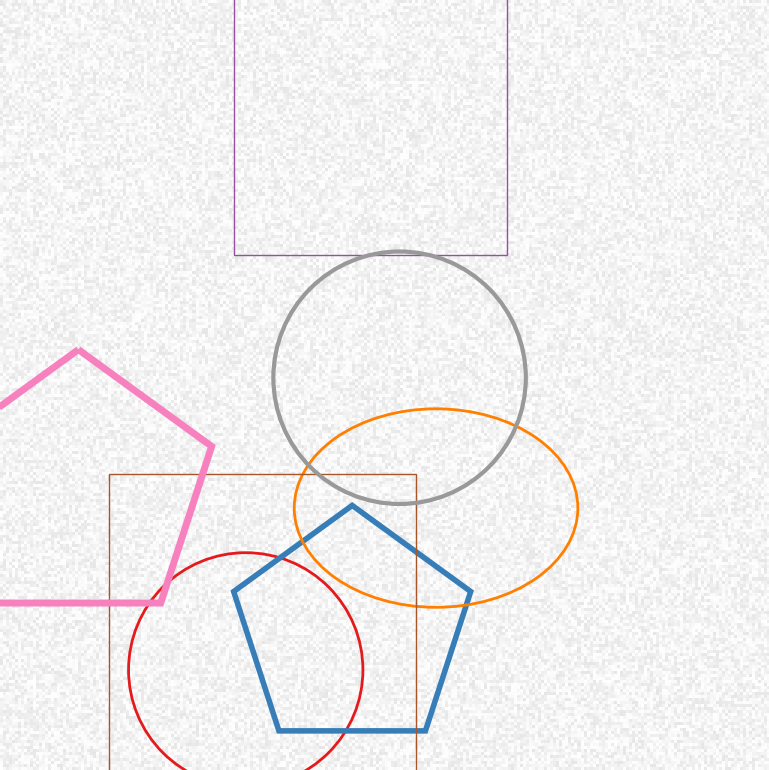[{"shape": "circle", "thickness": 1, "radius": 0.76, "center": [0.319, 0.13]}, {"shape": "pentagon", "thickness": 2, "radius": 0.81, "center": [0.457, 0.182]}, {"shape": "square", "thickness": 0.5, "radius": 0.88, "center": [0.481, 0.846]}, {"shape": "oval", "thickness": 1, "radius": 0.92, "center": [0.566, 0.34]}, {"shape": "square", "thickness": 0.5, "radius": 1.0, "center": [0.341, 0.184]}, {"shape": "pentagon", "thickness": 2.5, "radius": 0.91, "center": [0.102, 0.364]}, {"shape": "circle", "thickness": 1.5, "radius": 0.82, "center": [0.519, 0.509]}]